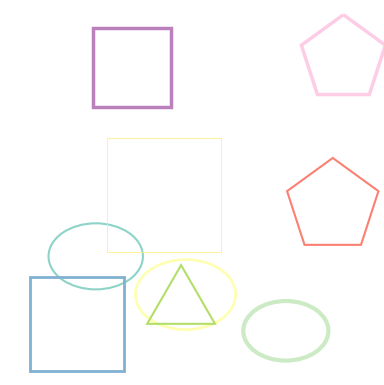[{"shape": "oval", "thickness": 1.5, "radius": 0.61, "center": [0.249, 0.334]}, {"shape": "oval", "thickness": 2, "radius": 0.65, "center": [0.482, 0.235]}, {"shape": "pentagon", "thickness": 1.5, "radius": 0.62, "center": [0.864, 0.465]}, {"shape": "square", "thickness": 2, "radius": 0.61, "center": [0.201, 0.158]}, {"shape": "triangle", "thickness": 1.5, "radius": 0.51, "center": [0.47, 0.21]}, {"shape": "pentagon", "thickness": 2.5, "radius": 0.57, "center": [0.892, 0.847]}, {"shape": "square", "thickness": 2.5, "radius": 0.51, "center": [0.343, 0.825]}, {"shape": "oval", "thickness": 3, "radius": 0.55, "center": [0.742, 0.141]}, {"shape": "square", "thickness": 0.5, "radius": 0.74, "center": [0.425, 0.493]}]